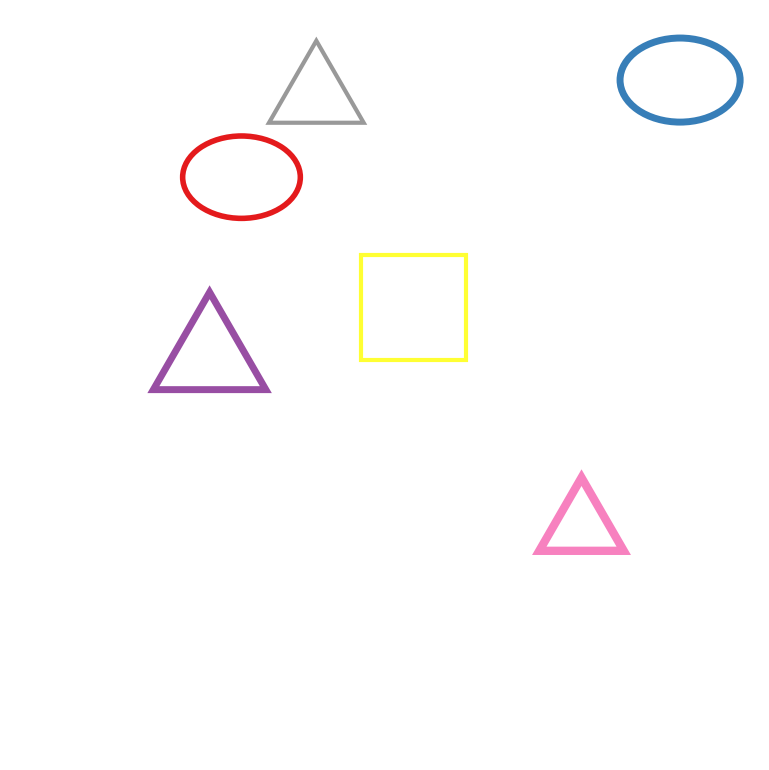[{"shape": "oval", "thickness": 2, "radius": 0.38, "center": [0.314, 0.77]}, {"shape": "oval", "thickness": 2.5, "radius": 0.39, "center": [0.883, 0.896]}, {"shape": "triangle", "thickness": 2.5, "radius": 0.42, "center": [0.272, 0.536]}, {"shape": "square", "thickness": 1.5, "radius": 0.34, "center": [0.537, 0.601]}, {"shape": "triangle", "thickness": 3, "radius": 0.32, "center": [0.755, 0.316]}, {"shape": "triangle", "thickness": 1.5, "radius": 0.35, "center": [0.411, 0.876]}]